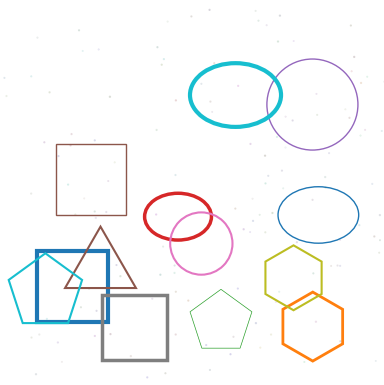[{"shape": "square", "thickness": 3, "radius": 0.46, "center": [0.188, 0.256]}, {"shape": "oval", "thickness": 1, "radius": 0.52, "center": [0.827, 0.442]}, {"shape": "hexagon", "thickness": 2, "radius": 0.45, "center": [0.812, 0.152]}, {"shape": "pentagon", "thickness": 0.5, "radius": 0.42, "center": [0.574, 0.164]}, {"shape": "oval", "thickness": 2.5, "radius": 0.43, "center": [0.462, 0.437]}, {"shape": "circle", "thickness": 1, "radius": 0.59, "center": [0.811, 0.728]}, {"shape": "square", "thickness": 1, "radius": 0.46, "center": [0.236, 0.534]}, {"shape": "triangle", "thickness": 1.5, "radius": 0.53, "center": [0.261, 0.305]}, {"shape": "circle", "thickness": 1.5, "radius": 0.4, "center": [0.523, 0.367]}, {"shape": "square", "thickness": 2.5, "radius": 0.42, "center": [0.349, 0.149]}, {"shape": "hexagon", "thickness": 1.5, "radius": 0.42, "center": [0.762, 0.278]}, {"shape": "oval", "thickness": 3, "radius": 0.59, "center": [0.612, 0.753]}, {"shape": "pentagon", "thickness": 1.5, "radius": 0.5, "center": [0.118, 0.242]}]